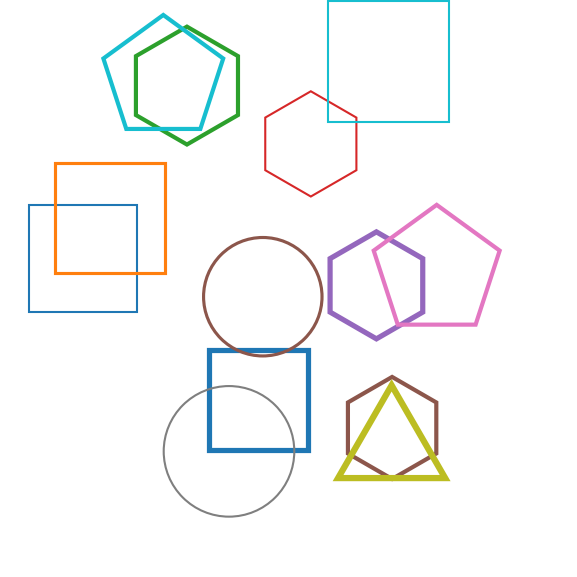[{"shape": "square", "thickness": 1, "radius": 0.47, "center": [0.144, 0.552]}, {"shape": "square", "thickness": 2.5, "radius": 0.43, "center": [0.448, 0.307]}, {"shape": "square", "thickness": 1.5, "radius": 0.48, "center": [0.191, 0.622]}, {"shape": "hexagon", "thickness": 2, "radius": 0.51, "center": [0.324, 0.851]}, {"shape": "hexagon", "thickness": 1, "radius": 0.46, "center": [0.538, 0.75]}, {"shape": "hexagon", "thickness": 2.5, "radius": 0.46, "center": [0.652, 0.505]}, {"shape": "hexagon", "thickness": 2, "radius": 0.44, "center": [0.679, 0.258]}, {"shape": "circle", "thickness": 1.5, "radius": 0.51, "center": [0.455, 0.485]}, {"shape": "pentagon", "thickness": 2, "radius": 0.57, "center": [0.756, 0.53]}, {"shape": "circle", "thickness": 1, "radius": 0.57, "center": [0.397, 0.218]}, {"shape": "triangle", "thickness": 3, "radius": 0.54, "center": [0.678, 0.225]}, {"shape": "square", "thickness": 1, "radius": 0.53, "center": [0.673, 0.893]}, {"shape": "pentagon", "thickness": 2, "radius": 0.55, "center": [0.283, 0.864]}]